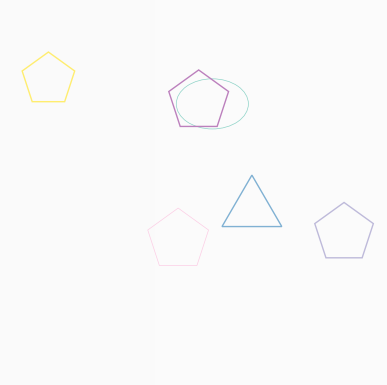[{"shape": "oval", "thickness": 0.5, "radius": 0.47, "center": [0.548, 0.73]}, {"shape": "pentagon", "thickness": 1, "radius": 0.4, "center": [0.888, 0.395]}, {"shape": "triangle", "thickness": 1, "radius": 0.45, "center": [0.65, 0.456]}, {"shape": "pentagon", "thickness": 0.5, "radius": 0.41, "center": [0.46, 0.377]}, {"shape": "pentagon", "thickness": 1, "radius": 0.41, "center": [0.513, 0.737]}, {"shape": "pentagon", "thickness": 1, "radius": 0.36, "center": [0.125, 0.794]}]